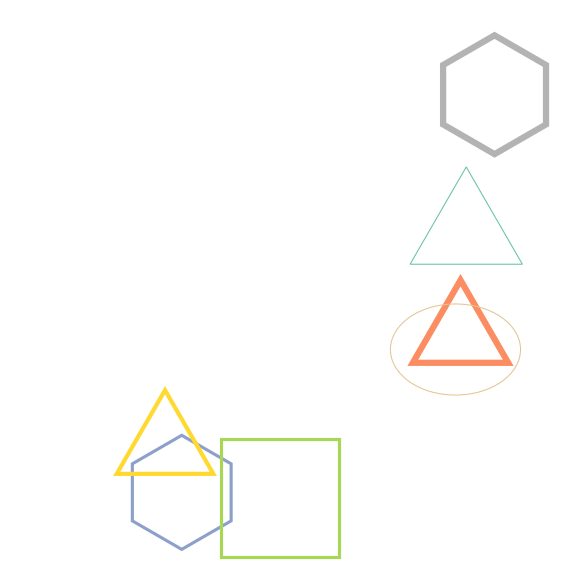[{"shape": "triangle", "thickness": 0.5, "radius": 0.56, "center": [0.807, 0.598]}, {"shape": "triangle", "thickness": 3, "radius": 0.48, "center": [0.797, 0.419]}, {"shape": "hexagon", "thickness": 1.5, "radius": 0.49, "center": [0.315, 0.147]}, {"shape": "square", "thickness": 1.5, "radius": 0.51, "center": [0.485, 0.137]}, {"shape": "triangle", "thickness": 2, "radius": 0.48, "center": [0.286, 0.227]}, {"shape": "oval", "thickness": 0.5, "radius": 0.56, "center": [0.789, 0.394]}, {"shape": "hexagon", "thickness": 3, "radius": 0.51, "center": [0.856, 0.835]}]